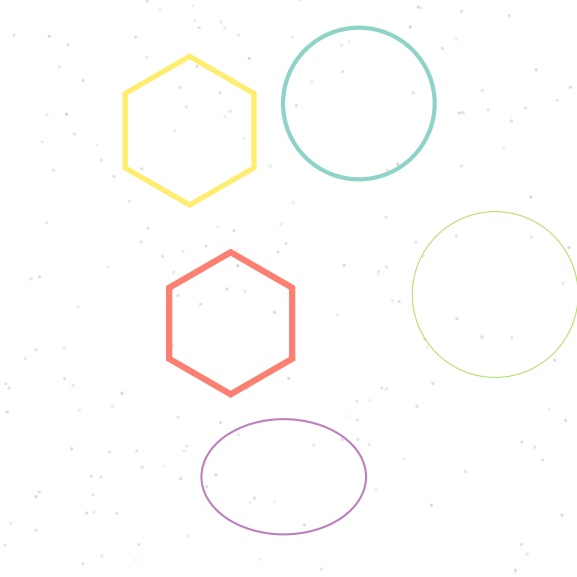[{"shape": "circle", "thickness": 2, "radius": 0.66, "center": [0.621, 0.82]}, {"shape": "hexagon", "thickness": 3, "radius": 0.61, "center": [0.399, 0.439]}, {"shape": "circle", "thickness": 0.5, "radius": 0.72, "center": [0.857, 0.489]}, {"shape": "oval", "thickness": 1, "radius": 0.71, "center": [0.491, 0.174]}, {"shape": "hexagon", "thickness": 2.5, "radius": 0.64, "center": [0.328, 0.773]}]